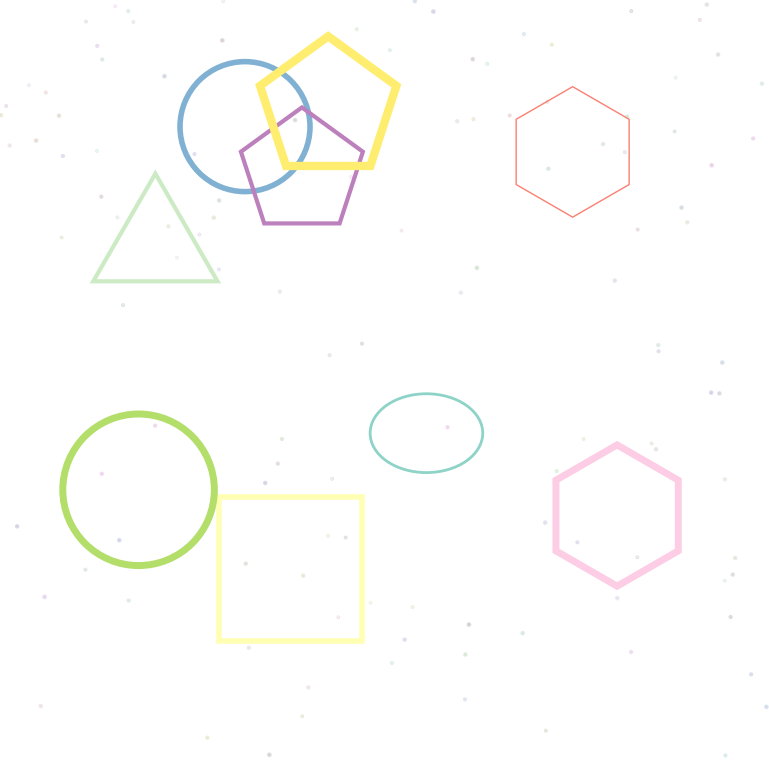[{"shape": "oval", "thickness": 1, "radius": 0.37, "center": [0.554, 0.437]}, {"shape": "square", "thickness": 2, "radius": 0.47, "center": [0.377, 0.261]}, {"shape": "hexagon", "thickness": 0.5, "radius": 0.42, "center": [0.744, 0.803]}, {"shape": "circle", "thickness": 2, "radius": 0.42, "center": [0.318, 0.836]}, {"shape": "circle", "thickness": 2.5, "radius": 0.49, "center": [0.18, 0.364]}, {"shape": "hexagon", "thickness": 2.5, "radius": 0.46, "center": [0.801, 0.33]}, {"shape": "pentagon", "thickness": 1.5, "radius": 0.42, "center": [0.392, 0.777]}, {"shape": "triangle", "thickness": 1.5, "radius": 0.47, "center": [0.202, 0.681]}, {"shape": "pentagon", "thickness": 3, "radius": 0.47, "center": [0.426, 0.86]}]